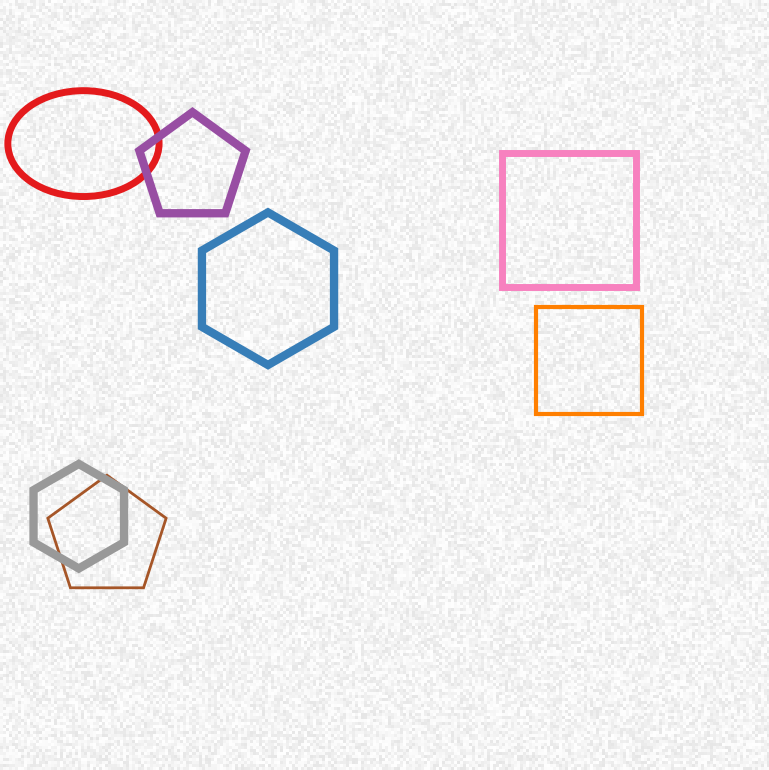[{"shape": "oval", "thickness": 2.5, "radius": 0.49, "center": [0.108, 0.814]}, {"shape": "hexagon", "thickness": 3, "radius": 0.5, "center": [0.348, 0.625]}, {"shape": "pentagon", "thickness": 3, "radius": 0.36, "center": [0.25, 0.782]}, {"shape": "square", "thickness": 1.5, "radius": 0.35, "center": [0.765, 0.532]}, {"shape": "pentagon", "thickness": 1, "radius": 0.4, "center": [0.139, 0.302]}, {"shape": "square", "thickness": 2.5, "radius": 0.44, "center": [0.739, 0.714]}, {"shape": "hexagon", "thickness": 3, "radius": 0.34, "center": [0.102, 0.33]}]